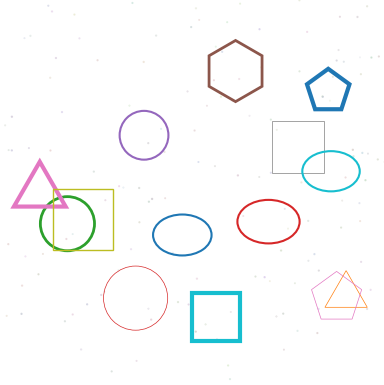[{"shape": "oval", "thickness": 1.5, "radius": 0.38, "center": [0.474, 0.39]}, {"shape": "pentagon", "thickness": 3, "radius": 0.29, "center": [0.853, 0.763]}, {"shape": "triangle", "thickness": 0.5, "radius": 0.32, "center": [0.899, 0.234]}, {"shape": "circle", "thickness": 2, "radius": 0.35, "center": [0.175, 0.419]}, {"shape": "oval", "thickness": 1.5, "radius": 0.4, "center": [0.697, 0.424]}, {"shape": "circle", "thickness": 0.5, "radius": 0.42, "center": [0.352, 0.226]}, {"shape": "circle", "thickness": 1.5, "radius": 0.32, "center": [0.374, 0.649]}, {"shape": "hexagon", "thickness": 2, "radius": 0.4, "center": [0.612, 0.815]}, {"shape": "triangle", "thickness": 3, "radius": 0.39, "center": [0.103, 0.502]}, {"shape": "pentagon", "thickness": 0.5, "radius": 0.34, "center": [0.874, 0.227]}, {"shape": "square", "thickness": 0.5, "radius": 0.34, "center": [0.774, 0.619]}, {"shape": "square", "thickness": 1, "radius": 0.39, "center": [0.216, 0.43]}, {"shape": "oval", "thickness": 1.5, "radius": 0.37, "center": [0.86, 0.555]}, {"shape": "square", "thickness": 3, "radius": 0.31, "center": [0.56, 0.177]}]